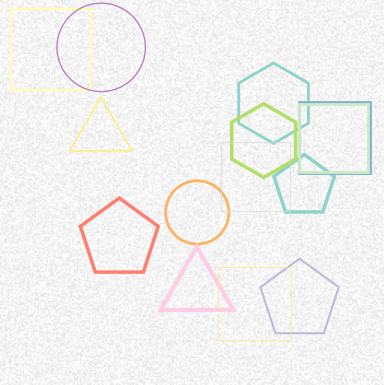[{"shape": "hexagon", "thickness": 2, "radius": 0.52, "center": [0.711, 0.732]}, {"shape": "pentagon", "thickness": 2.5, "radius": 0.41, "center": [0.79, 0.516]}, {"shape": "square", "thickness": 1.5, "radius": 0.52, "center": [0.132, 0.872]}, {"shape": "pentagon", "thickness": 1.5, "radius": 0.53, "center": [0.778, 0.221]}, {"shape": "pentagon", "thickness": 2.5, "radius": 0.53, "center": [0.31, 0.379]}, {"shape": "square", "thickness": 2, "radius": 0.46, "center": [0.87, 0.642]}, {"shape": "circle", "thickness": 2, "radius": 0.41, "center": [0.512, 0.448]}, {"shape": "hexagon", "thickness": 2.5, "radius": 0.48, "center": [0.685, 0.635]}, {"shape": "triangle", "thickness": 3, "radius": 0.55, "center": [0.511, 0.249]}, {"shape": "square", "thickness": 0.5, "radius": 0.45, "center": [0.664, 0.541]}, {"shape": "circle", "thickness": 1, "radius": 0.57, "center": [0.263, 0.877]}, {"shape": "square", "thickness": 2, "radius": 0.45, "center": [0.866, 0.642]}, {"shape": "triangle", "thickness": 1, "radius": 0.47, "center": [0.262, 0.655]}, {"shape": "square", "thickness": 0.5, "radius": 0.47, "center": [0.662, 0.212]}]